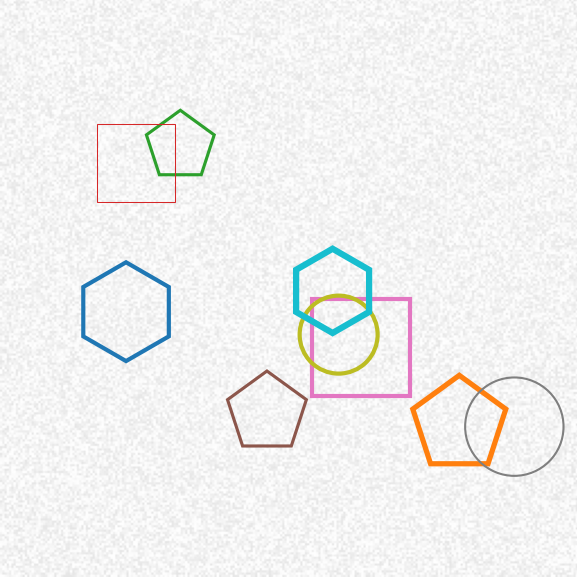[{"shape": "hexagon", "thickness": 2, "radius": 0.43, "center": [0.218, 0.459]}, {"shape": "pentagon", "thickness": 2.5, "radius": 0.42, "center": [0.795, 0.265]}, {"shape": "pentagon", "thickness": 1.5, "radius": 0.31, "center": [0.312, 0.746]}, {"shape": "square", "thickness": 0.5, "radius": 0.34, "center": [0.235, 0.717]}, {"shape": "pentagon", "thickness": 1.5, "radius": 0.36, "center": [0.462, 0.285]}, {"shape": "square", "thickness": 2, "radius": 0.42, "center": [0.625, 0.398]}, {"shape": "circle", "thickness": 1, "radius": 0.43, "center": [0.891, 0.26]}, {"shape": "circle", "thickness": 2, "radius": 0.34, "center": [0.586, 0.42]}, {"shape": "hexagon", "thickness": 3, "radius": 0.36, "center": [0.576, 0.495]}]